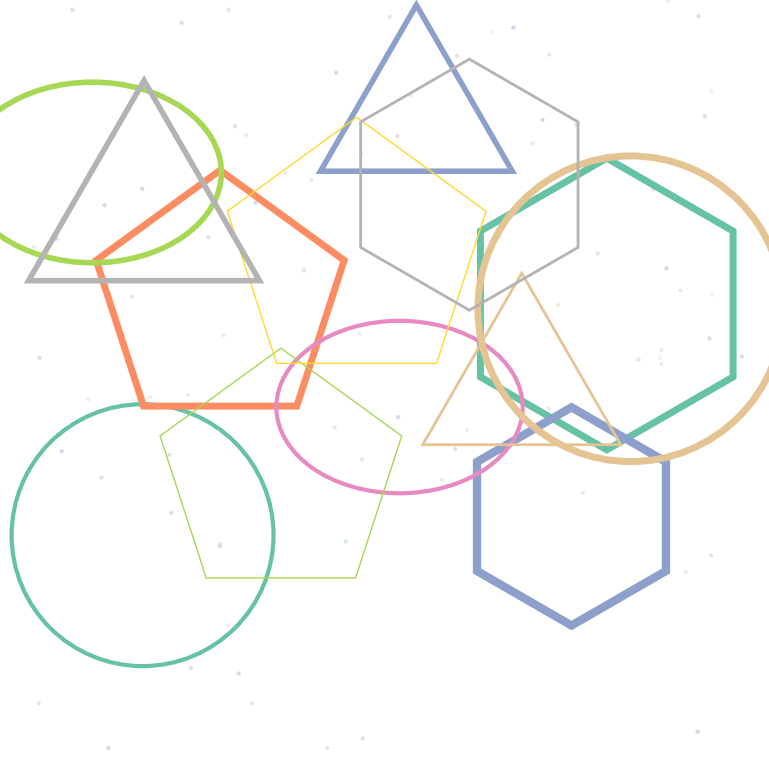[{"shape": "circle", "thickness": 1.5, "radius": 0.85, "center": [0.185, 0.305]}, {"shape": "hexagon", "thickness": 2.5, "radius": 0.95, "center": [0.788, 0.605]}, {"shape": "pentagon", "thickness": 2.5, "radius": 0.85, "center": [0.286, 0.61]}, {"shape": "hexagon", "thickness": 3, "radius": 0.71, "center": [0.742, 0.329]}, {"shape": "triangle", "thickness": 2, "radius": 0.72, "center": [0.541, 0.85]}, {"shape": "oval", "thickness": 1.5, "radius": 0.8, "center": [0.519, 0.471]}, {"shape": "oval", "thickness": 2, "radius": 0.84, "center": [0.12, 0.776]}, {"shape": "pentagon", "thickness": 0.5, "radius": 0.82, "center": [0.365, 0.383]}, {"shape": "pentagon", "thickness": 0.5, "radius": 0.88, "center": [0.463, 0.671]}, {"shape": "circle", "thickness": 2.5, "radius": 0.99, "center": [0.819, 0.599]}, {"shape": "triangle", "thickness": 1, "radius": 0.74, "center": [0.678, 0.497]}, {"shape": "triangle", "thickness": 2, "radius": 0.87, "center": [0.187, 0.722]}, {"shape": "hexagon", "thickness": 1, "radius": 0.82, "center": [0.61, 0.76]}]